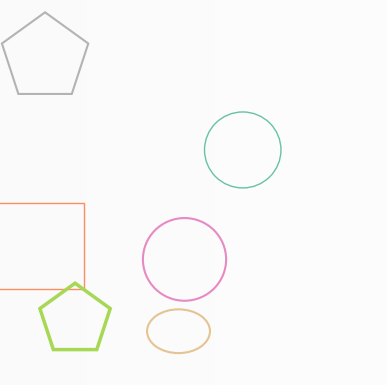[{"shape": "circle", "thickness": 1, "radius": 0.49, "center": [0.626, 0.611]}, {"shape": "square", "thickness": 1, "radius": 0.55, "center": [0.105, 0.361]}, {"shape": "circle", "thickness": 1.5, "radius": 0.54, "center": [0.476, 0.326]}, {"shape": "pentagon", "thickness": 2.5, "radius": 0.48, "center": [0.194, 0.169]}, {"shape": "oval", "thickness": 1.5, "radius": 0.41, "center": [0.461, 0.14]}, {"shape": "pentagon", "thickness": 1.5, "radius": 0.59, "center": [0.116, 0.851]}]